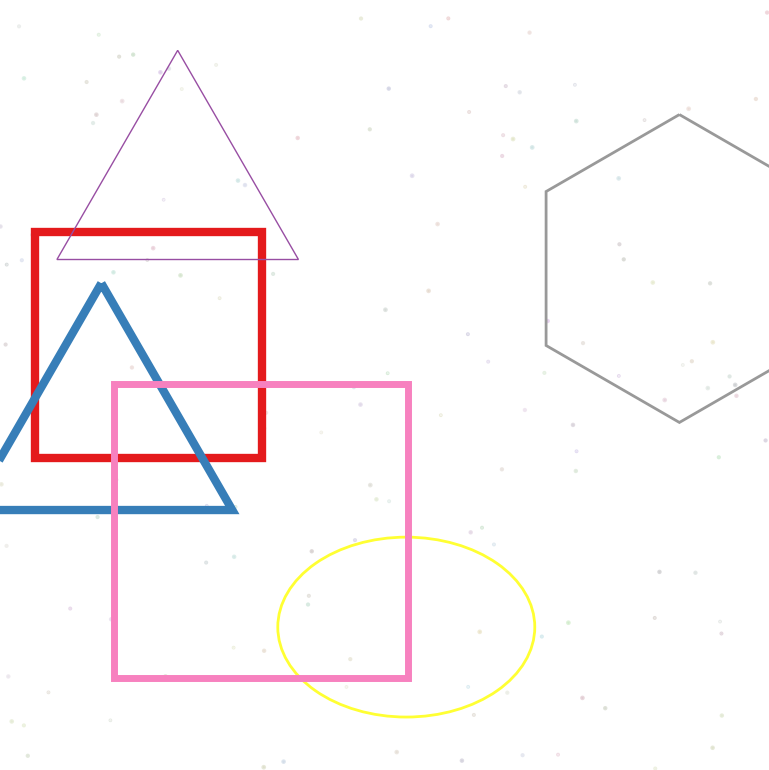[{"shape": "square", "thickness": 3, "radius": 0.74, "center": [0.192, 0.552]}, {"shape": "triangle", "thickness": 3, "radius": 0.98, "center": [0.132, 0.436]}, {"shape": "triangle", "thickness": 0.5, "radius": 0.91, "center": [0.231, 0.754]}, {"shape": "oval", "thickness": 1, "radius": 0.83, "center": [0.528, 0.186]}, {"shape": "square", "thickness": 2.5, "radius": 0.95, "center": [0.339, 0.311]}, {"shape": "hexagon", "thickness": 1, "radius": 1.0, "center": [0.882, 0.651]}]